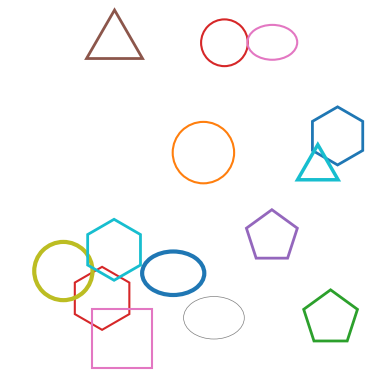[{"shape": "oval", "thickness": 3, "radius": 0.4, "center": [0.45, 0.29]}, {"shape": "hexagon", "thickness": 2, "radius": 0.38, "center": [0.877, 0.647]}, {"shape": "circle", "thickness": 1.5, "radius": 0.4, "center": [0.528, 0.604]}, {"shape": "pentagon", "thickness": 2, "radius": 0.37, "center": [0.859, 0.174]}, {"shape": "circle", "thickness": 1.5, "radius": 0.3, "center": [0.583, 0.889]}, {"shape": "hexagon", "thickness": 1.5, "radius": 0.41, "center": [0.265, 0.225]}, {"shape": "pentagon", "thickness": 2, "radius": 0.35, "center": [0.706, 0.386]}, {"shape": "triangle", "thickness": 2, "radius": 0.42, "center": [0.297, 0.89]}, {"shape": "square", "thickness": 1.5, "radius": 0.39, "center": [0.316, 0.12]}, {"shape": "oval", "thickness": 1.5, "radius": 0.32, "center": [0.707, 0.89]}, {"shape": "oval", "thickness": 0.5, "radius": 0.39, "center": [0.556, 0.175]}, {"shape": "circle", "thickness": 3, "radius": 0.38, "center": [0.165, 0.296]}, {"shape": "triangle", "thickness": 2.5, "radius": 0.3, "center": [0.826, 0.563]}, {"shape": "hexagon", "thickness": 2, "radius": 0.4, "center": [0.296, 0.351]}]